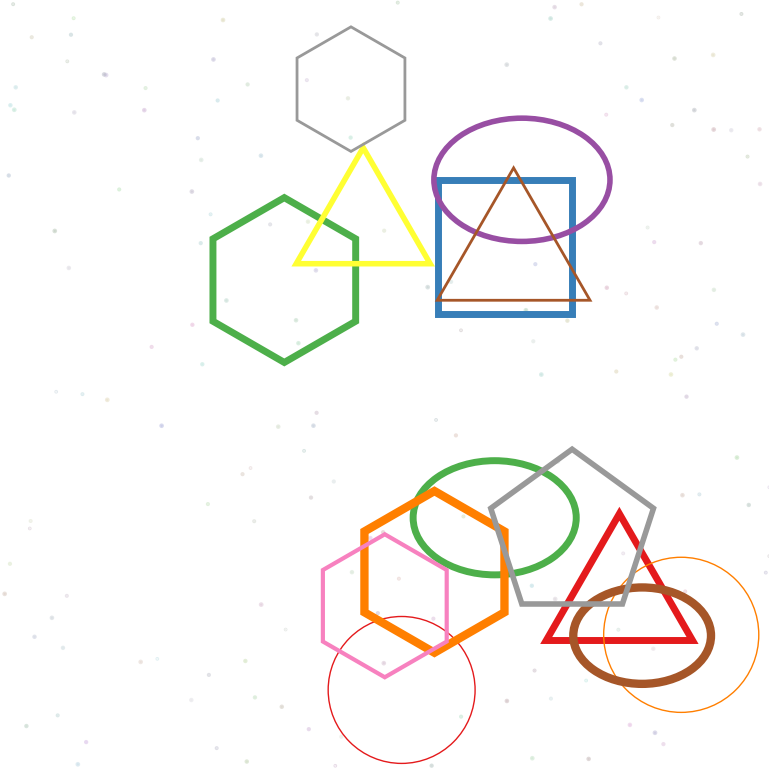[{"shape": "circle", "thickness": 0.5, "radius": 0.48, "center": [0.522, 0.104]}, {"shape": "triangle", "thickness": 2.5, "radius": 0.55, "center": [0.804, 0.223]}, {"shape": "square", "thickness": 2.5, "radius": 0.44, "center": [0.655, 0.679]}, {"shape": "oval", "thickness": 2.5, "radius": 0.53, "center": [0.642, 0.328]}, {"shape": "hexagon", "thickness": 2.5, "radius": 0.54, "center": [0.369, 0.636]}, {"shape": "oval", "thickness": 2, "radius": 0.57, "center": [0.678, 0.766]}, {"shape": "hexagon", "thickness": 3, "radius": 0.52, "center": [0.564, 0.257]}, {"shape": "circle", "thickness": 0.5, "radius": 0.5, "center": [0.885, 0.176]}, {"shape": "triangle", "thickness": 2, "radius": 0.5, "center": [0.472, 0.708]}, {"shape": "oval", "thickness": 3, "radius": 0.45, "center": [0.834, 0.174]}, {"shape": "triangle", "thickness": 1, "radius": 0.57, "center": [0.667, 0.667]}, {"shape": "hexagon", "thickness": 1.5, "radius": 0.46, "center": [0.5, 0.213]}, {"shape": "pentagon", "thickness": 2, "radius": 0.56, "center": [0.743, 0.305]}, {"shape": "hexagon", "thickness": 1, "radius": 0.4, "center": [0.456, 0.884]}]